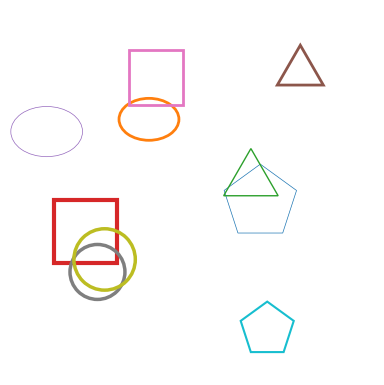[{"shape": "pentagon", "thickness": 0.5, "radius": 0.49, "center": [0.676, 0.475]}, {"shape": "oval", "thickness": 2, "radius": 0.39, "center": [0.387, 0.69]}, {"shape": "triangle", "thickness": 1, "radius": 0.41, "center": [0.652, 0.532]}, {"shape": "square", "thickness": 3, "radius": 0.41, "center": [0.222, 0.4]}, {"shape": "oval", "thickness": 0.5, "radius": 0.47, "center": [0.121, 0.658]}, {"shape": "triangle", "thickness": 2, "radius": 0.34, "center": [0.78, 0.814]}, {"shape": "square", "thickness": 2, "radius": 0.36, "center": [0.405, 0.8]}, {"shape": "circle", "thickness": 2.5, "radius": 0.36, "center": [0.253, 0.294]}, {"shape": "circle", "thickness": 2.5, "radius": 0.4, "center": [0.272, 0.326]}, {"shape": "pentagon", "thickness": 1.5, "radius": 0.36, "center": [0.694, 0.144]}]